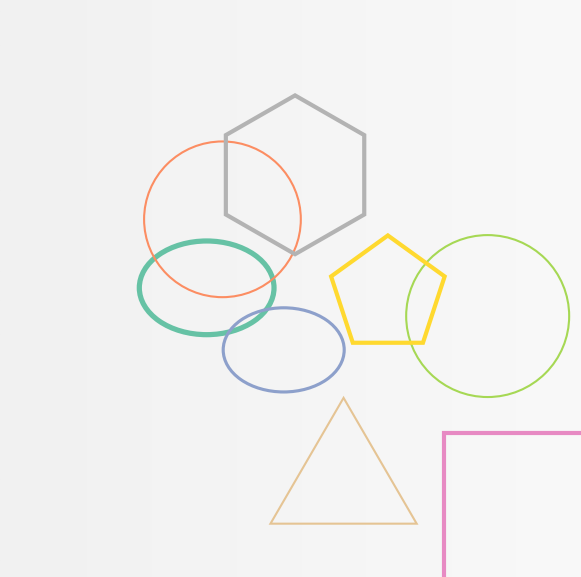[{"shape": "oval", "thickness": 2.5, "radius": 0.58, "center": [0.356, 0.501]}, {"shape": "circle", "thickness": 1, "radius": 0.67, "center": [0.383, 0.619]}, {"shape": "oval", "thickness": 1.5, "radius": 0.52, "center": [0.488, 0.393]}, {"shape": "square", "thickness": 2, "radius": 0.65, "center": [0.896, 0.119]}, {"shape": "circle", "thickness": 1, "radius": 0.7, "center": [0.839, 0.452]}, {"shape": "pentagon", "thickness": 2, "radius": 0.51, "center": [0.667, 0.489]}, {"shape": "triangle", "thickness": 1, "radius": 0.73, "center": [0.591, 0.165]}, {"shape": "hexagon", "thickness": 2, "radius": 0.69, "center": [0.508, 0.696]}]